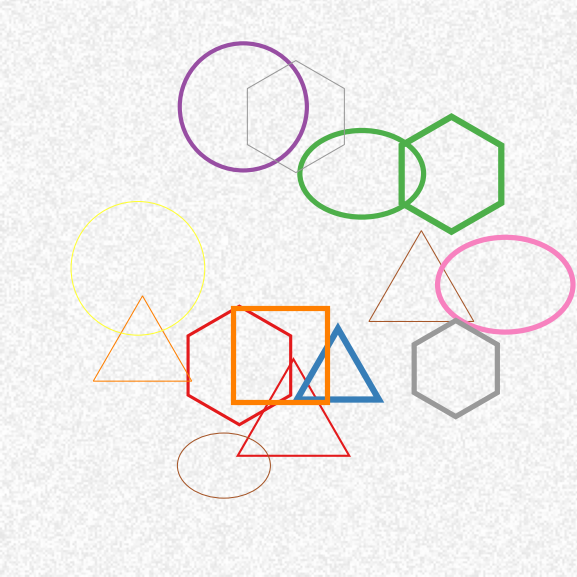[{"shape": "triangle", "thickness": 1, "radius": 0.56, "center": [0.508, 0.266]}, {"shape": "hexagon", "thickness": 1.5, "radius": 0.51, "center": [0.415, 0.366]}, {"shape": "triangle", "thickness": 3, "radius": 0.41, "center": [0.585, 0.348]}, {"shape": "hexagon", "thickness": 3, "radius": 0.5, "center": [0.782, 0.698]}, {"shape": "oval", "thickness": 2.5, "radius": 0.54, "center": [0.626, 0.698]}, {"shape": "circle", "thickness": 2, "radius": 0.55, "center": [0.421, 0.814]}, {"shape": "square", "thickness": 2.5, "radius": 0.41, "center": [0.484, 0.385]}, {"shape": "triangle", "thickness": 0.5, "radius": 0.49, "center": [0.247, 0.388]}, {"shape": "circle", "thickness": 0.5, "radius": 0.58, "center": [0.239, 0.534]}, {"shape": "triangle", "thickness": 0.5, "radius": 0.52, "center": [0.73, 0.495]}, {"shape": "oval", "thickness": 0.5, "radius": 0.4, "center": [0.388, 0.193]}, {"shape": "oval", "thickness": 2.5, "radius": 0.59, "center": [0.875, 0.506]}, {"shape": "hexagon", "thickness": 0.5, "radius": 0.48, "center": [0.512, 0.797]}, {"shape": "hexagon", "thickness": 2.5, "radius": 0.42, "center": [0.789, 0.361]}]